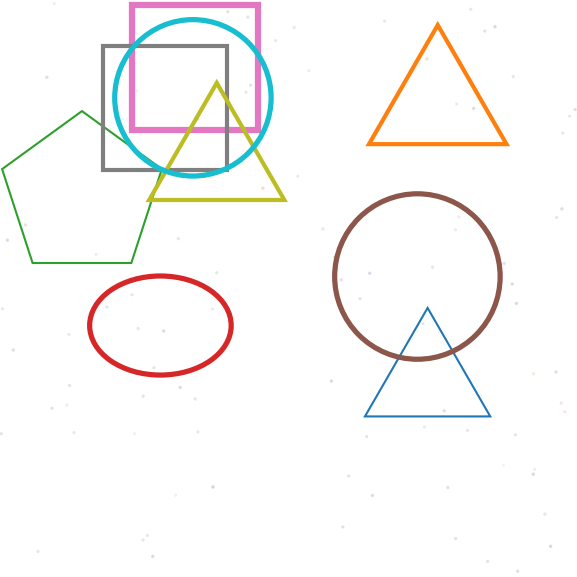[{"shape": "triangle", "thickness": 1, "radius": 0.63, "center": [0.74, 0.341]}, {"shape": "triangle", "thickness": 2, "radius": 0.69, "center": [0.758, 0.818]}, {"shape": "pentagon", "thickness": 1, "radius": 0.73, "center": [0.142, 0.661]}, {"shape": "oval", "thickness": 2.5, "radius": 0.61, "center": [0.278, 0.435]}, {"shape": "circle", "thickness": 2.5, "radius": 0.72, "center": [0.723, 0.52]}, {"shape": "square", "thickness": 3, "radius": 0.54, "center": [0.338, 0.882]}, {"shape": "square", "thickness": 2, "radius": 0.54, "center": [0.285, 0.812]}, {"shape": "triangle", "thickness": 2, "radius": 0.68, "center": [0.375, 0.72]}, {"shape": "circle", "thickness": 2.5, "radius": 0.68, "center": [0.334, 0.83]}]